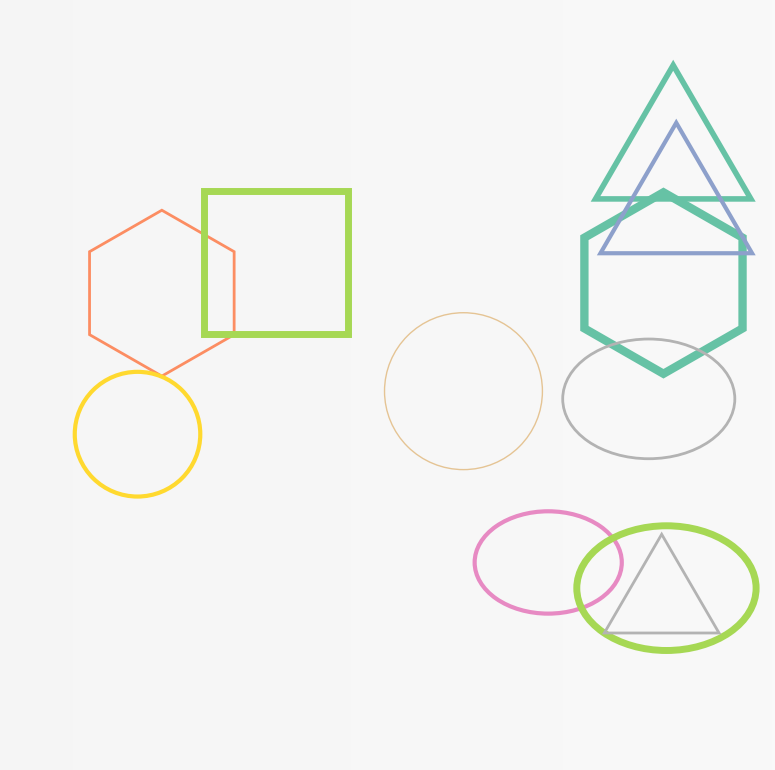[{"shape": "triangle", "thickness": 2, "radius": 0.58, "center": [0.869, 0.8]}, {"shape": "hexagon", "thickness": 3, "radius": 0.59, "center": [0.856, 0.632]}, {"shape": "hexagon", "thickness": 1, "radius": 0.54, "center": [0.209, 0.619]}, {"shape": "triangle", "thickness": 1.5, "radius": 0.56, "center": [0.873, 0.728]}, {"shape": "oval", "thickness": 1.5, "radius": 0.47, "center": [0.707, 0.27]}, {"shape": "square", "thickness": 2.5, "radius": 0.46, "center": [0.356, 0.659]}, {"shape": "oval", "thickness": 2.5, "radius": 0.58, "center": [0.86, 0.236]}, {"shape": "circle", "thickness": 1.5, "radius": 0.4, "center": [0.177, 0.436]}, {"shape": "circle", "thickness": 0.5, "radius": 0.51, "center": [0.598, 0.492]}, {"shape": "oval", "thickness": 1, "radius": 0.56, "center": [0.837, 0.482]}, {"shape": "triangle", "thickness": 1, "radius": 0.43, "center": [0.854, 0.221]}]